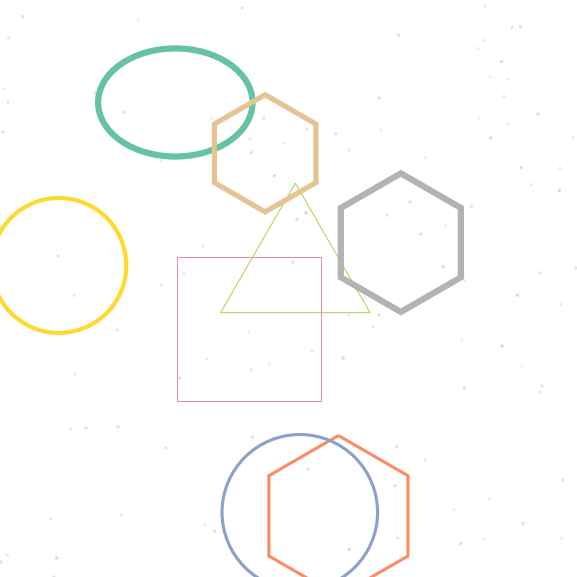[{"shape": "oval", "thickness": 3, "radius": 0.67, "center": [0.304, 0.822]}, {"shape": "hexagon", "thickness": 1.5, "radius": 0.7, "center": [0.586, 0.106]}, {"shape": "circle", "thickness": 1.5, "radius": 0.67, "center": [0.519, 0.112]}, {"shape": "square", "thickness": 0.5, "radius": 0.63, "center": [0.431, 0.43]}, {"shape": "triangle", "thickness": 0.5, "radius": 0.75, "center": [0.511, 0.532]}, {"shape": "circle", "thickness": 2, "radius": 0.58, "center": [0.102, 0.54]}, {"shape": "hexagon", "thickness": 2.5, "radius": 0.51, "center": [0.459, 0.734]}, {"shape": "hexagon", "thickness": 3, "radius": 0.6, "center": [0.694, 0.579]}]